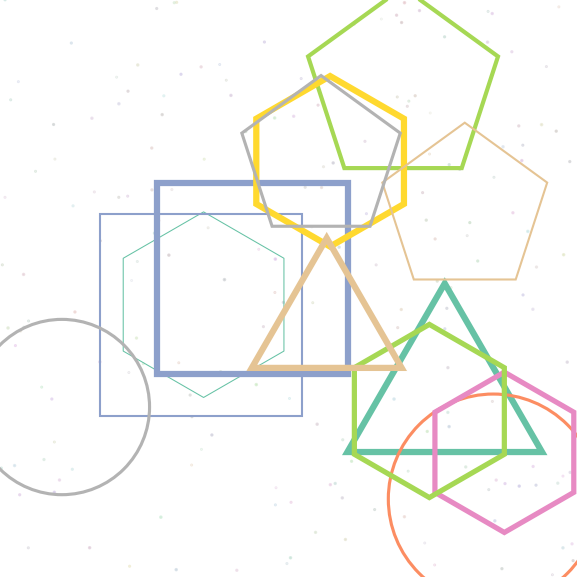[{"shape": "hexagon", "thickness": 0.5, "radius": 0.8, "center": [0.353, 0.472]}, {"shape": "triangle", "thickness": 3, "radius": 0.97, "center": [0.77, 0.314]}, {"shape": "circle", "thickness": 1.5, "radius": 0.91, "center": [0.854, 0.135]}, {"shape": "square", "thickness": 1, "radius": 0.87, "center": [0.348, 0.454]}, {"shape": "square", "thickness": 3, "radius": 0.83, "center": [0.437, 0.518]}, {"shape": "hexagon", "thickness": 2.5, "radius": 0.69, "center": [0.873, 0.216]}, {"shape": "hexagon", "thickness": 2.5, "radius": 0.75, "center": [0.743, 0.287]}, {"shape": "pentagon", "thickness": 2, "radius": 0.86, "center": [0.698, 0.848]}, {"shape": "hexagon", "thickness": 3, "radius": 0.74, "center": [0.572, 0.72]}, {"shape": "triangle", "thickness": 3, "radius": 0.75, "center": [0.566, 0.437]}, {"shape": "pentagon", "thickness": 1, "radius": 0.75, "center": [0.805, 0.637]}, {"shape": "circle", "thickness": 1.5, "radius": 0.76, "center": [0.107, 0.294]}, {"shape": "pentagon", "thickness": 1.5, "radius": 0.72, "center": [0.556, 0.724]}]